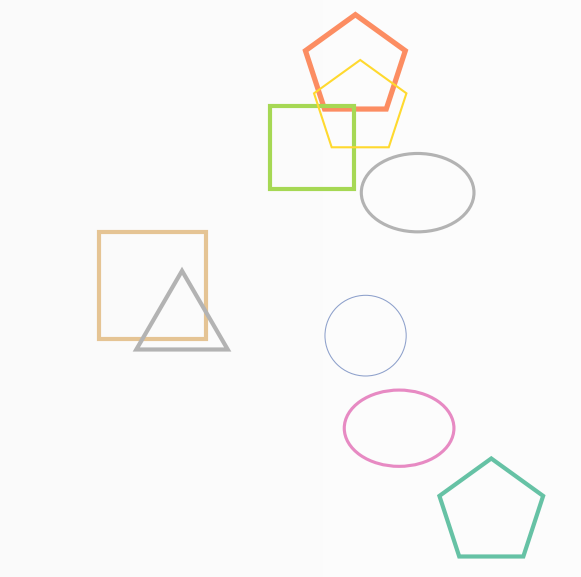[{"shape": "pentagon", "thickness": 2, "radius": 0.47, "center": [0.845, 0.111]}, {"shape": "pentagon", "thickness": 2.5, "radius": 0.45, "center": [0.611, 0.883]}, {"shape": "circle", "thickness": 0.5, "radius": 0.35, "center": [0.629, 0.418]}, {"shape": "oval", "thickness": 1.5, "radius": 0.47, "center": [0.687, 0.258]}, {"shape": "square", "thickness": 2, "radius": 0.36, "center": [0.538, 0.743]}, {"shape": "pentagon", "thickness": 1, "radius": 0.42, "center": [0.62, 0.812]}, {"shape": "square", "thickness": 2, "radius": 0.46, "center": [0.262, 0.505]}, {"shape": "oval", "thickness": 1.5, "radius": 0.48, "center": [0.719, 0.666]}, {"shape": "triangle", "thickness": 2, "radius": 0.45, "center": [0.313, 0.439]}]